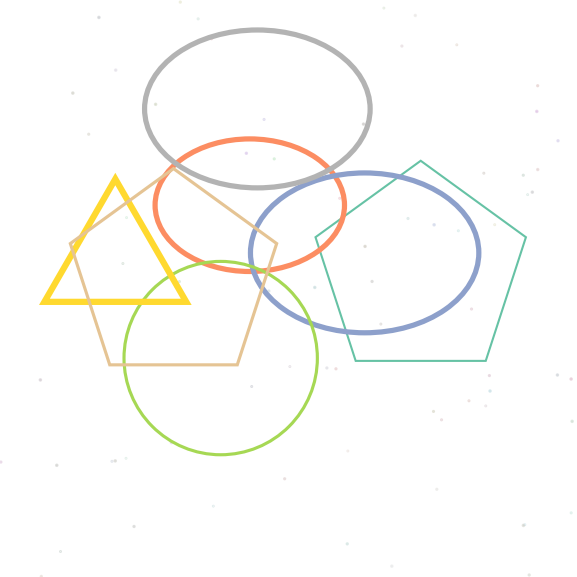[{"shape": "pentagon", "thickness": 1, "radius": 0.96, "center": [0.729, 0.529]}, {"shape": "oval", "thickness": 2.5, "radius": 0.82, "center": [0.433, 0.644]}, {"shape": "oval", "thickness": 2.5, "radius": 0.99, "center": [0.631, 0.561]}, {"shape": "circle", "thickness": 1.5, "radius": 0.84, "center": [0.382, 0.379]}, {"shape": "triangle", "thickness": 3, "radius": 0.71, "center": [0.2, 0.547]}, {"shape": "pentagon", "thickness": 1.5, "radius": 0.94, "center": [0.3, 0.519]}, {"shape": "oval", "thickness": 2.5, "radius": 0.98, "center": [0.446, 0.811]}]